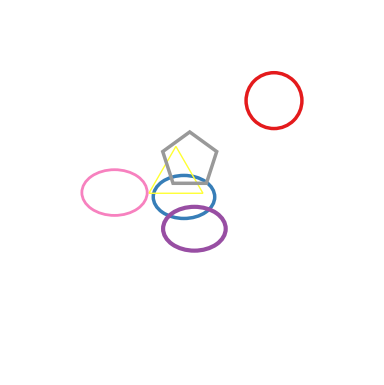[{"shape": "circle", "thickness": 2.5, "radius": 0.36, "center": [0.712, 0.739]}, {"shape": "oval", "thickness": 2.5, "radius": 0.4, "center": [0.478, 0.488]}, {"shape": "oval", "thickness": 3, "radius": 0.41, "center": [0.505, 0.406]}, {"shape": "triangle", "thickness": 1, "radius": 0.41, "center": [0.457, 0.539]}, {"shape": "oval", "thickness": 2, "radius": 0.42, "center": [0.297, 0.5]}, {"shape": "pentagon", "thickness": 2.5, "radius": 0.37, "center": [0.493, 0.584]}]